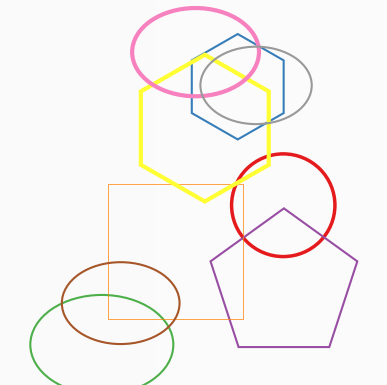[{"shape": "circle", "thickness": 2.5, "radius": 0.67, "center": [0.731, 0.467]}, {"shape": "hexagon", "thickness": 1.5, "radius": 0.68, "center": [0.613, 0.775]}, {"shape": "oval", "thickness": 1.5, "radius": 0.92, "center": [0.263, 0.105]}, {"shape": "pentagon", "thickness": 1.5, "radius": 1.0, "center": [0.733, 0.26]}, {"shape": "square", "thickness": 0.5, "radius": 0.87, "center": [0.453, 0.347]}, {"shape": "hexagon", "thickness": 3, "radius": 0.95, "center": [0.529, 0.667]}, {"shape": "oval", "thickness": 1.5, "radius": 0.76, "center": [0.311, 0.213]}, {"shape": "oval", "thickness": 3, "radius": 0.82, "center": [0.505, 0.865]}, {"shape": "oval", "thickness": 1.5, "radius": 0.72, "center": [0.661, 0.778]}]